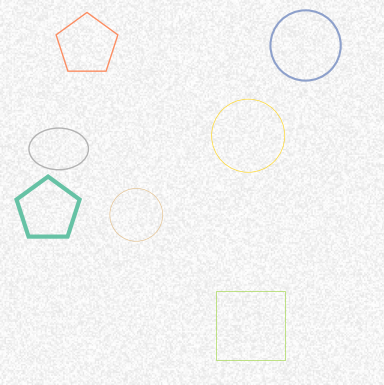[{"shape": "pentagon", "thickness": 3, "radius": 0.43, "center": [0.125, 0.455]}, {"shape": "pentagon", "thickness": 1, "radius": 0.42, "center": [0.226, 0.883]}, {"shape": "circle", "thickness": 1.5, "radius": 0.46, "center": [0.794, 0.882]}, {"shape": "square", "thickness": 0.5, "radius": 0.45, "center": [0.651, 0.155]}, {"shape": "circle", "thickness": 0.5, "radius": 0.47, "center": [0.645, 0.647]}, {"shape": "circle", "thickness": 0.5, "radius": 0.34, "center": [0.354, 0.442]}, {"shape": "oval", "thickness": 1, "radius": 0.39, "center": [0.152, 0.613]}]